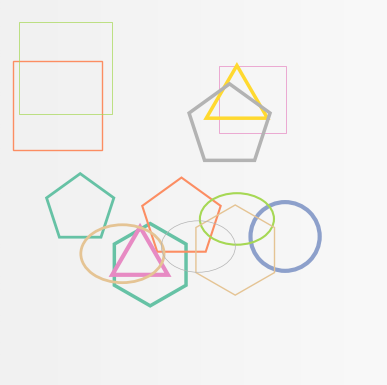[{"shape": "hexagon", "thickness": 2.5, "radius": 0.53, "center": [0.388, 0.313]}, {"shape": "pentagon", "thickness": 2, "radius": 0.46, "center": [0.207, 0.458]}, {"shape": "pentagon", "thickness": 1.5, "radius": 0.53, "center": [0.468, 0.432]}, {"shape": "square", "thickness": 1, "radius": 0.58, "center": [0.148, 0.726]}, {"shape": "circle", "thickness": 3, "radius": 0.45, "center": [0.736, 0.386]}, {"shape": "triangle", "thickness": 3, "radius": 0.41, "center": [0.361, 0.328]}, {"shape": "square", "thickness": 0.5, "radius": 0.43, "center": [0.652, 0.742]}, {"shape": "oval", "thickness": 1.5, "radius": 0.48, "center": [0.611, 0.431]}, {"shape": "square", "thickness": 0.5, "radius": 0.6, "center": [0.169, 0.822]}, {"shape": "triangle", "thickness": 2.5, "radius": 0.46, "center": [0.611, 0.739]}, {"shape": "hexagon", "thickness": 1, "radius": 0.59, "center": [0.607, 0.351]}, {"shape": "oval", "thickness": 2, "radius": 0.54, "center": [0.316, 0.341]}, {"shape": "pentagon", "thickness": 2.5, "radius": 0.55, "center": [0.592, 0.672]}, {"shape": "oval", "thickness": 0.5, "radius": 0.48, "center": [0.512, 0.36]}]